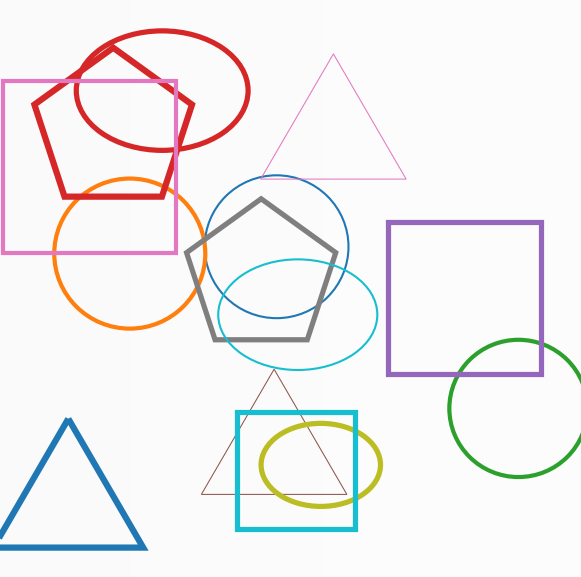[{"shape": "circle", "thickness": 1, "radius": 0.62, "center": [0.476, 0.572]}, {"shape": "triangle", "thickness": 3, "radius": 0.74, "center": [0.118, 0.125]}, {"shape": "circle", "thickness": 2, "radius": 0.65, "center": [0.223, 0.56]}, {"shape": "circle", "thickness": 2, "radius": 0.59, "center": [0.892, 0.292]}, {"shape": "oval", "thickness": 2.5, "radius": 0.74, "center": [0.279, 0.842]}, {"shape": "pentagon", "thickness": 3, "radius": 0.71, "center": [0.195, 0.774]}, {"shape": "square", "thickness": 2.5, "radius": 0.66, "center": [0.799, 0.483]}, {"shape": "triangle", "thickness": 0.5, "radius": 0.72, "center": [0.472, 0.215]}, {"shape": "triangle", "thickness": 0.5, "radius": 0.72, "center": [0.574, 0.761]}, {"shape": "square", "thickness": 2, "radius": 0.75, "center": [0.154, 0.71]}, {"shape": "pentagon", "thickness": 2.5, "radius": 0.67, "center": [0.449, 0.52]}, {"shape": "oval", "thickness": 2.5, "radius": 0.51, "center": [0.552, 0.194]}, {"shape": "square", "thickness": 2.5, "radius": 0.51, "center": [0.509, 0.184]}, {"shape": "oval", "thickness": 1, "radius": 0.68, "center": [0.512, 0.454]}]